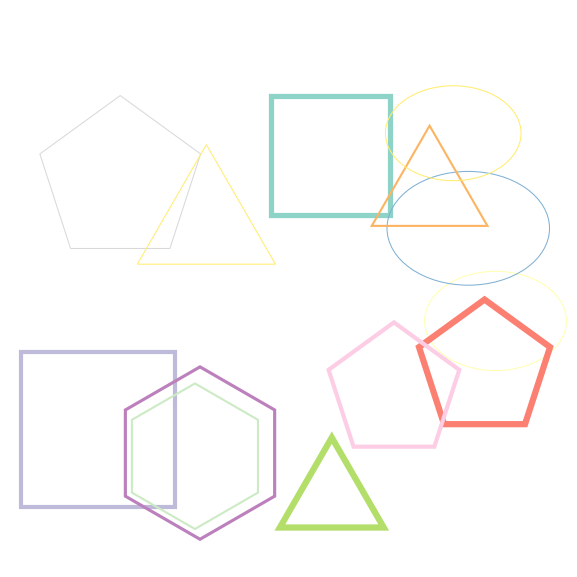[{"shape": "square", "thickness": 2.5, "radius": 0.52, "center": [0.572, 0.73]}, {"shape": "oval", "thickness": 0.5, "radius": 0.61, "center": [0.858, 0.443]}, {"shape": "square", "thickness": 2, "radius": 0.67, "center": [0.17, 0.255]}, {"shape": "pentagon", "thickness": 3, "radius": 0.6, "center": [0.839, 0.361]}, {"shape": "oval", "thickness": 0.5, "radius": 0.7, "center": [0.811, 0.604]}, {"shape": "triangle", "thickness": 1, "radius": 0.58, "center": [0.744, 0.666]}, {"shape": "triangle", "thickness": 3, "radius": 0.52, "center": [0.575, 0.138]}, {"shape": "pentagon", "thickness": 2, "radius": 0.59, "center": [0.682, 0.322]}, {"shape": "pentagon", "thickness": 0.5, "radius": 0.73, "center": [0.208, 0.687]}, {"shape": "hexagon", "thickness": 1.5, "radius": 0.75, "center": [0.346, 0.215]}, {"shape": "hexagon", "thickness": 1, "radius": 0.63, "center": [0.338, 0.209]}, {"shape": "triangle", "thickness": 0.5, "radius": 0.69, "center": [0.357, 0.611]}, {"shape": "oval", "thickness": 0.5, "radius": 0.59, "center": [0.785, 0.768]}]